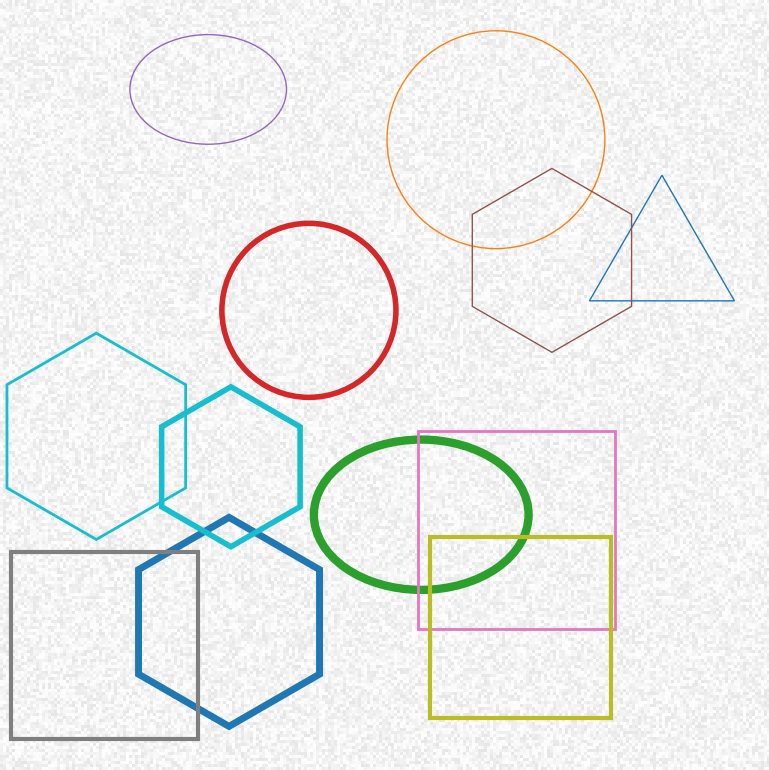[{"shape": "triangle", "thickness": 0.5, "radius": 0.54, "center": [0.86, 0.664]}, {"shape": "hexagon", "thickness": 2.5, "radius": 0.68, "center": [0.297, 0.192]}, {"shape": "circle", "thickness": 0.5, "radius": 0.71, "center": [0.644, 0.819]}, {"shape": "oval", "thickness": 3, "radius": 0.7, "center": [0.547, 0.332]}, {"shape": "circle", "thickness": 2, "radius": 0.57, "center": [0.401, 0.597]}, {"shape": "oval", "thickness": 0.5, "radius": 0.51, "center": [0.27, 0.884]}, {"shape": "hexagon", "thickness": 0.5, "radius": 0.6, "center": [0.717, 0.662]}, {"shape": "square", "thickness": 1, "radius": 0.64, "center": [0.671, 0.312]}, {"shape": "square", "thickness": 1.5, "radius": 0.61, "center": [0.136, 0.162]}, {"shape": "square", "thickness": 1.5, "radius": 0.59, "center": [0.676, 0.186]}, {"shape": "hexagon", "thickness": 2, "radius": 0.52, "center": [0.3, 0.394]}, {"shape": "hexagon", "thickness": 1, "radius": 0.67, "center": [0.125, 0.433]}]